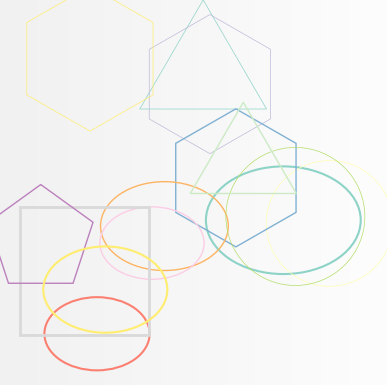[{"shape": "triangle", "thickness": 0.5, "radius": 0.94, "center": [0.524, 0.811]}, {"shape": "oval", "thickness": 1.5, "radius": 1.0, "center": [0.731, 0.428]}, {"shape": "circle", "thickness": 0.5, "radius": 0.82, "center": [0.85, 0.42]}, {"shape": "hexagon", "thickness": 0.5, "radius": 0.9, "center": [0.542, 0.782]}, {"shape": "oval", "thickness": 1.5, "radius": 0.68, "center": [0.25, 0.133]}, {"shape": "hexagon", "thickness": 1, "radius": 0.9, "center": [0.609, 0.538]}, {"shape": "oval", "thickness": 1, "radius": 0.82, "center": [0.424, 0.413]}, {"shape": "circle", "thickness": 0.5, "radius": 0.9, "center": [0.762, 0.438]}, {"shape": "oval", "thickness": 1, "radius": 0.67, "center": [0.392, 0.369]}, {"shape": "square", "thickness": 2, "radius": 0.83, "center": [0.218, 0.296]}, {"shape": "pentagon", "thickness": 1, "radius": 0.71, "center": [0.105, 0.379]}, {"shape": "triangle", "thickness": 1, "radius": 0.79, "center": [0.628, 0.576]}, {"shape": "oval", "thickness": 1.5, "radius": 0.8, "center": [0.272, 0.248]}, {"shape": "hexagon", "thickness": 0.5, "radius": 0.94, "center": [0.232, 0.848]}]